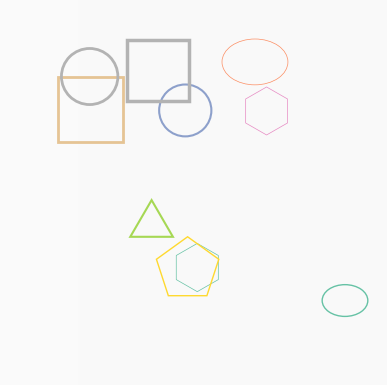[{"shape": "hexagon", "thickness": 0.5, "radius": 0.31, "center": [0.509, 0.305]}, {"shape": "oval", "thickness": 1, "radius": 0.29, "center": [0.89, 0.219]}, {"shape": "oval", "thickness": 0.5, "radius": 0.43, "center": [0.658, 0.839]}, {"shape": "circle", "thickness": 1.5, "radius": 0.34, "center": [0.478, 0.713]}, {"shape": "hexagon", "thickness": 0.5, "radius": 0.31, "center": [0.688, 0.712]}, {"shape": "triangle", "thickness": 1.5, "radius": 0.32, "center": [0.391, 0.417]}, {"shape": "pentagon", "thickness": 1, "radius": 0.42, "center": [0.484, 0.3]}, {"shape": "square", "thickness": 2, "radius": 0.42, "center": [0.234, 0.716]}, {"shape": "circle", "thickness": 2, "radius": 0.36, "center": [0.231, 0.801]}, {"shape": "square", "thickness": 2.5, "radius": 0.4, "center": [0.407, 0.817]}]